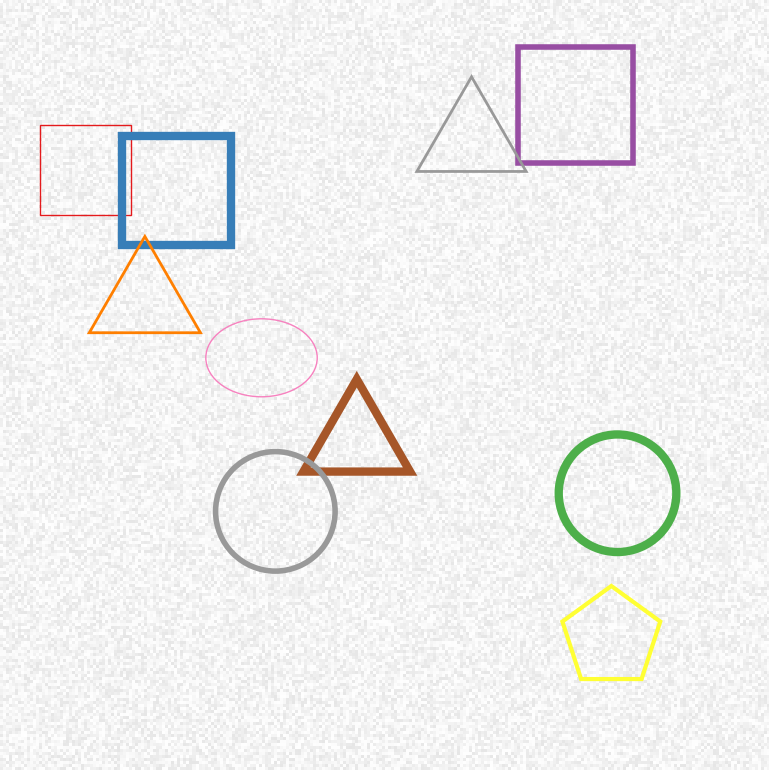[{"shape": "square", "thickness": 0.5, "radius": 0.29, "center": [0.111, 0.78]}, {"shape": "square", "thickness": 3, "radius": 0.35, "center": [0.23, 0.753]}, {"shape": "circle", "thickness": 3, "radius": 0.38, "center": [0.802, 0.359]}, {"shape": "square", "thickness": 2, "radius": 0.37, "center": [0.748, 0.864]}, {"shape": "triangle", "thickness": 1, "radius": 0.42, "center": [0.188, 0.61]}, {"shape": "pentagon", "thickness": 1.5, "radius": 0.33, "center": [0.794, 0.172]}, {"shape": "triangle", "thickness": 3, "radius": 0.4, "center": [0.463, 0.428]}, {"shape": "oval", "thickness": 0.5, "radius": 0.36, "center": [0.34, 0.535]}, {"shape": "circle", "thickness": 2, "radius": 0.39, "center": [0.358, 0.336]}, {"shape": "triangle", "thickness": 1, "radius": 0.41, "center": [0.612, 0.818]}]